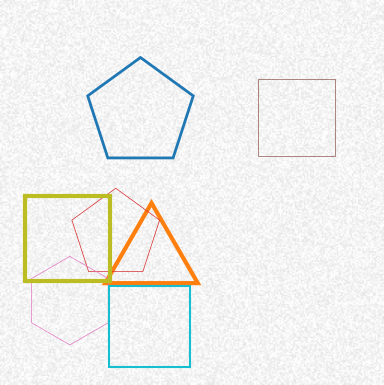[{"shape": "pentagon", "thickness": 2, "radius": 0.72, "center": [0.365, 0.706]}, {"shape": "triangle", "thickness": 3, "radius": 0.69, "center": [0.394, 0.334]}, {"shape": "pentagon", "thickness": 0.5, "radius": 0.6, "center": [0.301, 0.391]}, {"shape": "square", "thickness": 0.5, "radius": 0.5, "center": [0.77, 0.694]}, {"shape": "hexagon", "thickness": 0.5, "radius": 0.57, "center": [0.182, 0.219]}, {"shape": "square", "thickness": 3, "radius": 0.55, "center": [0.175, 0.38]}, {"shape": "square", "thickness": 1.5, "radius": 0.53, "center": [0.388, 0.152]}]